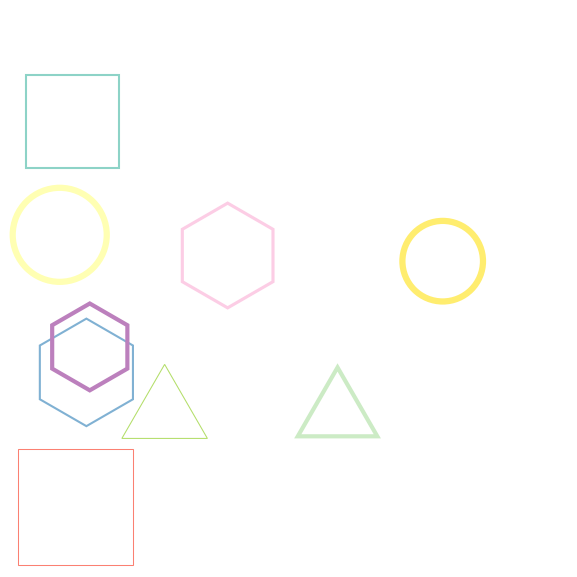[{"shape": "square", "thickness": 1, "radius": 0.4, "center": [0.126, 0.789]}, {"shape": "circle", "thickness": 3, "radius": 0.41, "center": [0.103, 0.593]}, {"shape": "square", "thickness": 0.5, "radius": 0.5, "center": [0.131, 0.121]}, {"shape": "hexagon", "thickness": 1, "radius": 0.47, "center": [0.15, 0.354]}, {"shape": "triangle", "thickness": 0.5, "radius": 0.43, "center": [0.285, 0.283]}, {"shape": "hexagon", "thickness": 1.5, "radius": 0.45, "center": [0.394, 0.557]}, {"shape": "hexagon", "thickness": 2, "radius": 0.38, "center": [0.155, 0.398]}, {"shape": "triangle", "thickness": 2, "radius": 0.4, "center": [0.584, 0.283]}, {"shape": "circle", "thickness": 3, "radius": 0.35, "center": [0.767, 0.547]}]